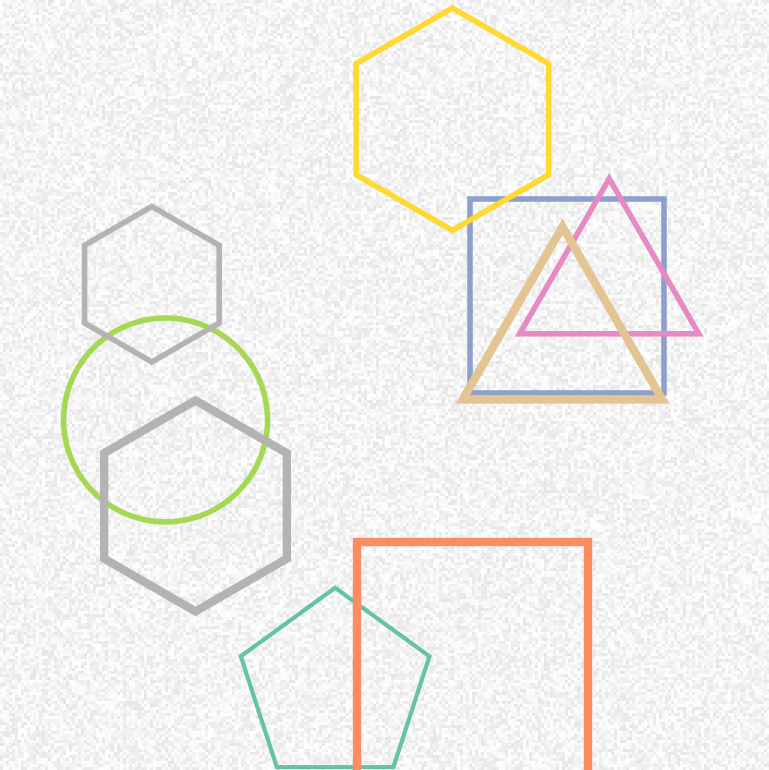[{"shape": "pentagon", "thickness": 1.5, "radius": 0.64, "center": [0.435, 0.108]}, {"shape": "square", "thickness": 3, "radius": 0.75, "center": [0.614, 0.146]}, {"shape": "square", "thickness": 2, "radius": 0.63, "center": [0.736, 0.616]}, {"shape": "triangle", "thickness": 2, "radius": 0.67, "center": [0.791, 0.634]}, {"shape": "circle", "thickness": 2, "radius": 0.66, "center": [0.215, 0.455]}, {"shape": "hexagon", "thickness": 2, "radius": 0.72, "center": [0.588, 0.845]}, {"shape": "triangle", "thickness": 3, "radius": 0.75, "center": [0.731, 0.556]}, {"shape": "hexagon", "thickness": 2, "radius": 0.5, "center": [0.197, 0.631]}, {"shape": "hexagon", "thickness": 3, "radius": 0.68, "center": [0.254, 0.343]}]